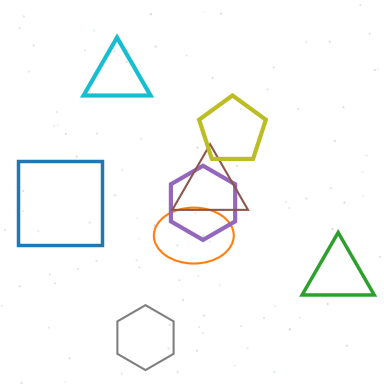[{"shape": "square", "thickness": 2.5, "radius": 0.55, "center": [0.156, 0.472]}, {"shape": "oval", "thickness": 1.5, "radius": 0.52, "center": [0.503, 0.388]}, {"shape": "triangle", "thickness": 2.5, "radius": 0.54, "center": [0.878, 0.288]}, {"shape": "hexagon", "thickness": 3, "radius": 0.48, "center": [0.527, 0.473]}, {"shape": "triangle", "thickness": 1.5, "radius": 0.57, "center": [0.546, 0.512]}, {"shape": "hexagon", "thickness": 1.5, "radius": 0.42, "center": [0.378, 0.123]}, {"shape": "pentagon", "thickness": 3, "radius": 0.46, "center": [0.604, 0.661]}, {"shape": "triangle", "thickness": 3, "radius": 0.5, "center": [0.304, 0.802]}]